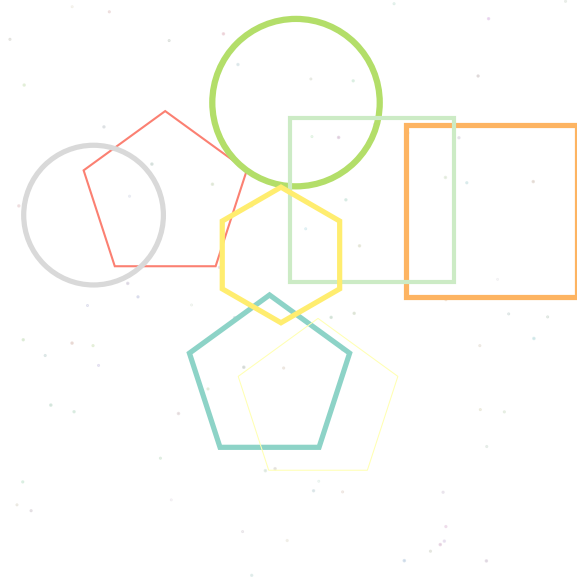[{"shape": "pentagon", "thickness": 2.5, "radius": 0.73, "center": [0.467, 0.343]}, {"shape": "pentagon", "thickness": 0.5, "radius": 0.73, "center": [0.551, 0.302]}, {"shape": "pentagon", "thickness": 1, "radius": 0.74, "center": [0.286, 0.658]}, {"shape": "square", "thickness": 2.5, "radius": 0.74, "center": [0.851, 0.634]}, {"shape": "circle", "thickness": 3, "radius": 0.72, "center": [0.513, 0.821]}, {"shape": "circle", "thickness": 2.5, "radius": 0.6, "center": [0.162, 0.627]}, {"shape": "square", "thickness": 2, "radius": 0.71, "center": [0.644, 0.653]}, {"shape": "hexagon", "thickness": 2.5, "radius": 0.59, "center": [0.487, 0.558]}]